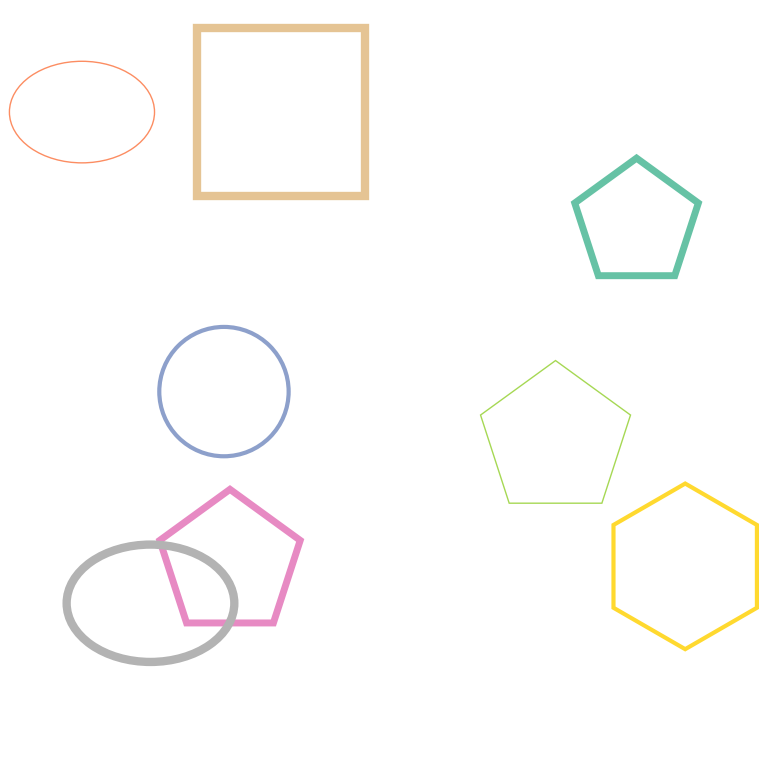[{"shape": "pentagon", "thickness": 2.5, "radius": 0.42, "center": [0.827, 0.71]}, {"shape": "oval", "thickness": 0.5, "radius": 0.47, "center": [0.106, 0.854]}, {"shape": "circle", "thickness": 1.5, "radius": 0.42, "center": [0.291, 0.491]}, {"shape": "pentagon", "thickness": 2.5, "radius": 0.48, "center": [0.299, 0.269]}, {"shape": "pentagon", "thickness": 0.5, "radius": 0.51, "center": [0.721, 0.429]}, {"shape": "hexagon", "thickness": 1.5, "radius": 0.54, "center": [0.89, 0.264]}, {"shape": "square", "thickness": 3, "radius": 0.54, "center": [0.364, 0.855]}, {"shape": "oval", "thickness": 3, "radius": 0.54, "center": [0.195, 0.217]}]